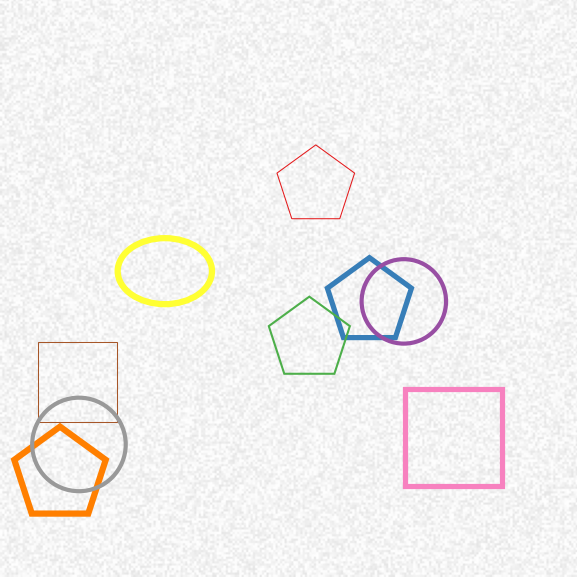[{"shape": "pentagon", "thickness": 0.5, "radius": 0.35, "center": [0.547, 0.678]}, {"shape": "pentagon", "thickness": 2.5, "radius": 0.38, "center": [0.64, 0.476]}, {"shape": "pentagon", "thickness": 1, "radius": 0.37, "center": [0.536, 0.412]}, {"shape": "circle", "thickness": 2, "radius": 0.37, "center": [0.699, 0.477]}, {"shape": "pentagon", "thickness": 3, "radius": 0.42, "center": [0.104, 0.177]}, {"shape": "oval", "thickness": 3, "radius": 0.41, "center": [0.285, 0.53]}, {"shape": "square", "thickness": 0.5, "radius": 0.34, "center": [0.134, 0.338]}, {"shape": "square", "thickness": 2.5, "radius": 0.42, "center": [0.786, 0.242]}, {"shape": "circle", "thickness": 2, "radius": 0.4, "center": [0.137, 0.23]}]